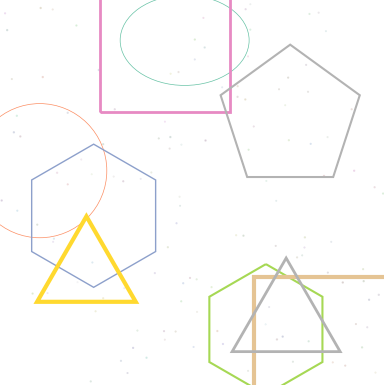[{"shape": "oval", "thickness": 0.5, "radius": 0.84, "center": [0.48, 0.895]}, {"shape": "circle", "thickness": 0.5, "radius": 0.87, "center": [0.103, 0.557]}, {"shape": "hexagon", "thickness": 1, "radius": 0.93, "center": [0.243, 0.44]}, {"shape": "square", "thickness": 2, "radius": 0.84, "center": [0.428, 0.878]}, {"shape": "hexagon", "thickness": 1.5, "radius": 0.85, "center": [0.691, 0.144]}, {"shape": "triangle", "thickness": 3, "radius": 0.74, "center": [0.224, 0.29]}, {"shape": "square", "thickness": 3, "radius": 0.88, "center": [0.835, 0.106]}, {"shape": "triangle", "thickness": 2, "radius": 0.81, "center": [0.743, 0.168]}, {"shape": "pentagon", "thickness": 1.5, "radius": 0.95, "center": [0.754, 0.694]}]